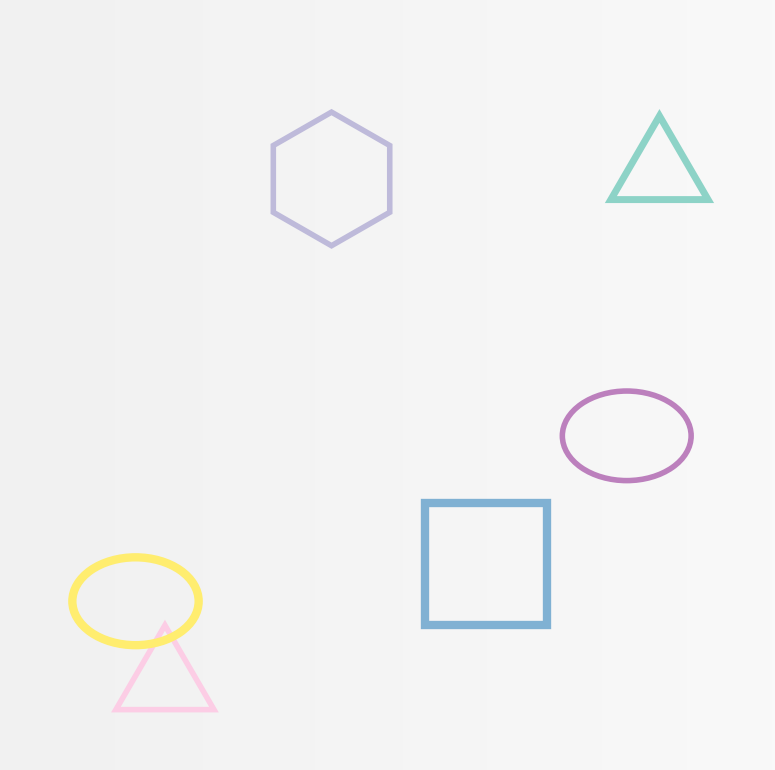[{"shape": "triangle", "thickness": 2.5, "radius": 0.36, "center": [0.851, 0.777]}, {"shape": "hexagon", "thickness": 2, "radius": 0.43, "center": [0.428, 0.768]}, {"shape": "square", "thickness": 3, "radius": 0.4, "center": [0.627, 0.267]}, {"shape": "triangle", "thickness": 2, "radius": 0.37, "center": [0.213, 0.115]}, {"shape": "oval", "thickness": 2, "radius": 0.42, "center": [0.809, 0.434]}, {"shape": "oval", "thickness": 3, "radius": 0.41, "center": [0.175, 0.219]}]